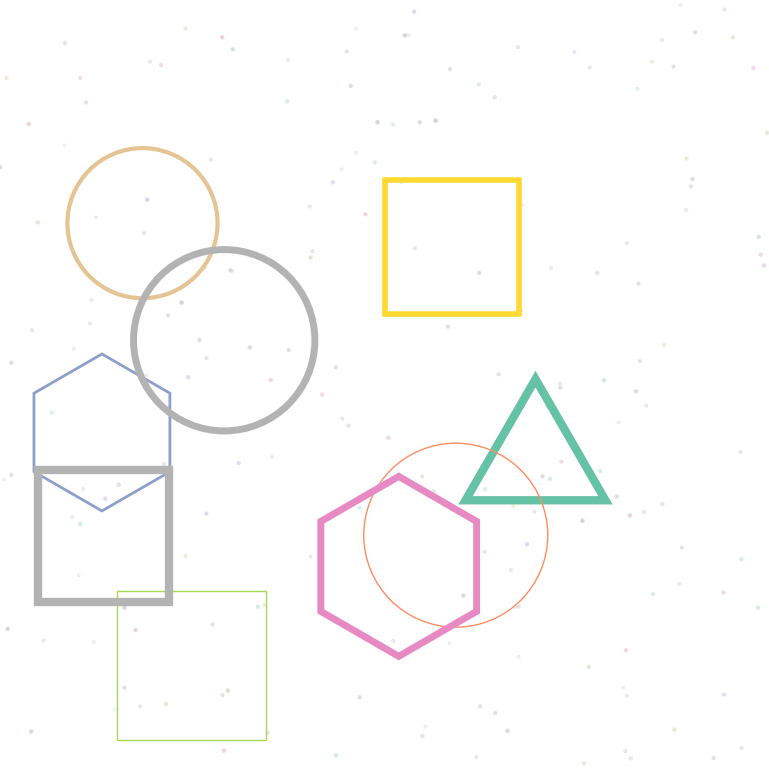[{"shape": "triangle", "thickness": 3, "radius": 0.52, "center": [0.695, 0.403]}, {"shape": "circle", "thickness": 0.5, "radius": 0.6, "center": [0.592, 0.305]}, {"shape": "hexagon", "thickness": 1, "radius": 0.51, "center": [0.132, 0.438]}, {"shape": "hexagon", "thickness": 2.5, "radius": 0.58, "center": [0.518, 0.264]}, {"shape": "square", "thickness": 0.5, "radius": 0.49, "center": [0.249, 0.136]}, {"shape": "square", "thickness": 2, "radius": 0.44, "center": [0.586, 0.68]}, {"shape": "circle", "thickness": 1.5, "radius": 0.49, "center": [0.185, 0.71]}, {"shape": "square", "thickness": 3, "radius": 0.43, "center": [0.134, 0.304]}, {"shape": "circle", "thickness": 2.5, "radius": 0.59, "center": [0.291, 0.558]}]